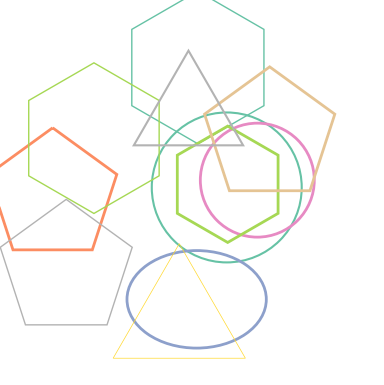[{"shape": "hexagon", "thickness": 1, "radius": 0.99, "center": [0.514, 0.825]}, {"shape": "circle", "thickness": 1.5, "radius": 0.97, "center": [0.589, 0.513]}, {"shape": "pentagon", "thickness": 2, "radius": 0.88, "center": [0.137, 0.493]}, {"shape": "oval", "thickness": 2, "radius": 0.9, "center": [0.511, 0.223]}, {"shape": "circle", "thickness": 2, "radius": 0.74, "center": [0.668, 0.532]}, {"shape": "hexagon", "thickness": 2, "radius": 0.76, "center": [0.591, 0.521]}, {"shape": "hexagon", "thickness": 1, "radius": 0.98, "center": [0.244, 0.641]}, {"shape": "triangle", "thickness": 0.5, "radius": 0.99, "center": [0.466, 0.169]}, {"shape": "pentagon", "thickness": 2, "radius": 0.89, "center": [0.7, 0.648]}, {"shape": "triangle", "thickness": 1.5, "radius": 0.82, "center": [0.49, 0.704]}, {"shape": "pentagon", "thickness": 1, "radius": 0.9, "center": [0.172, 0.302]}]